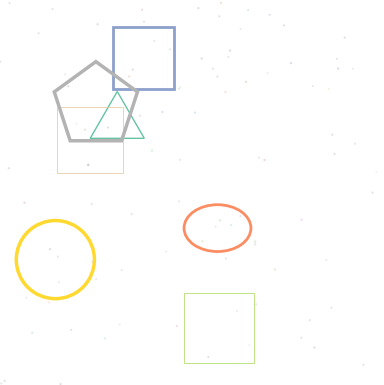[{"shape": "triangle", "thickness": 1, "radius": 0.41, "center": [0.305, 0.681]}, {"shape": "oval", "thickness": 2, "radius": 0.43, "center": [0.565, 0.407]}, {"shape": "square", "thickness": 2, "radius": 0.4, "center": [0.373, 0.849]}, {"shape": "square", "thickness": 0.5, "radius": 0.45, "center": [0.569, 0.148]}, {"shape": "circle", "thickness": 2.5, "radius": 0.51, "center": [0.144, 0.326]}, {"shape": "square", "thickness": 0.5, "radius": 0.43, "center": [0.233, 0.637]}, {"shape": "pentagon", "thickness": 2.5, "radius": 0.57, "center": [0.249, 0.726]}]